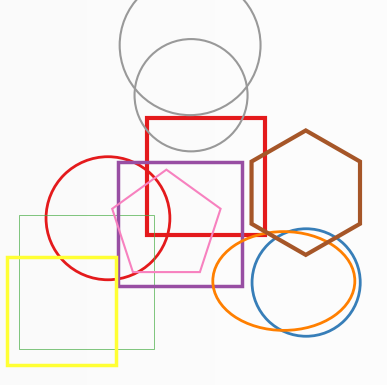[{"shape": "circle", "thickness": 2, "radius": 0.8, "center": [0.279, 0.433]}, {"shape": "square", "thickness": 3, "radius": 0.76, "center": [0.531, 0.542]}, {"shape": "circle", "thickness": 2, "radius": 0.7, "center": [0.79, 0.266]}, {"shape": "square", "thickness": 0.5, "radius": 0.87, "center": [0.223, 0.268]}, {"shape": "square", "thickness": 2.5, "radius": 0.8, "center": [0.465, 0.418]}, {"shape": "oval", "thickness": 2, "radius": 0.92, "center": [0.732, 0.27]}, {"shape": "square", "thickness": 2.5, "radius": 0.7, "center": [0.159, 0.192]}, {"shape": "hexagon", "thickness": 3, "radius": 0.81, "center": [0.789, 0.5]}, {"shape": "pentagon", "thickness": 1.5, "radius": 0.74, "center": [0.429, 0.412]}, {"shape": "circle", "thickness": 1.5, "radius": 0.73, "center": [0.493, 0.753]}, {"shape": "circle", "thickness": 1.5, "radius": 0.91, "center": [0.491, 0.883]}]